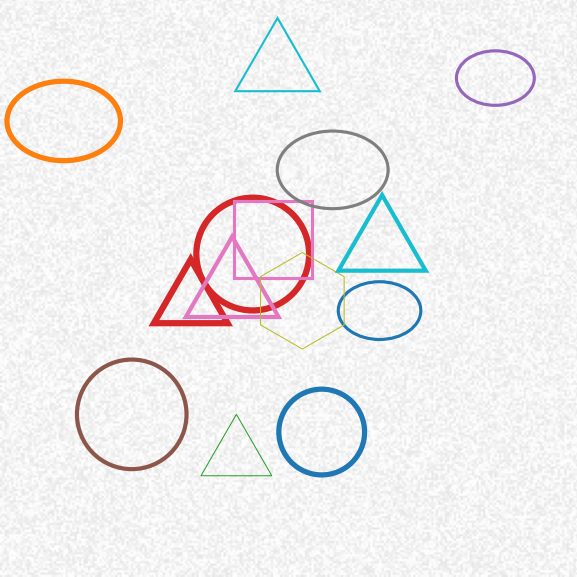[{"shape": "circle", "thickness": 2.5, "radius": 0.37, "center": [0.557, 0.251]}, {"shape": "oval", "thickness": 1.5, "radius": 0.36, "center": [0.657, 0.461]}, {"shape": "oval", "thickness": 2.5, "radius": 0.49, "center": [0.11, 0.79]}, {"shape": "triangle", "thickness": 0.5, "radius": 0.35, "center": [0.409, 0.211]}, {"shape": "circle", "thickness": 3, "radius": 0.49, "center": [0.438, 0.559]}, {"shape": "triangle", "thickness": 3, "radius": 0.37, "center": [0.33, 0.476]}, {"shape": "oval", "thickness": 1.5, "radius": 0.34, "center": [0.858, 0.864]}, {"shape": "circle", "thickness": 2, "radius": 0.47, "center": [0.228, 0.282]}, {"shape": "triangle", "thickness": 2, "radius": 0.46, "center": [0.402, 0.497]}, {"shape": "square", "thickness": 1.5, "radius": 0.34, "center": [0.472, 0.584]}, {"shape": "oval", "thickness": 1.5, "radius": 0.48, "center": [0.576, 0.705]}, {"shape": "hexagon", "thickness": 0.5, "radius": 0.42, "center": [0.524, 0.478]}, {"shape": "triangle", "thickness": 2, "radius": 0.44, "center": [0.662, 0.574]}, {"shape": "triangle", "thickness": 1, "radius": 0.42, "center": [0.481, 0.883]}]